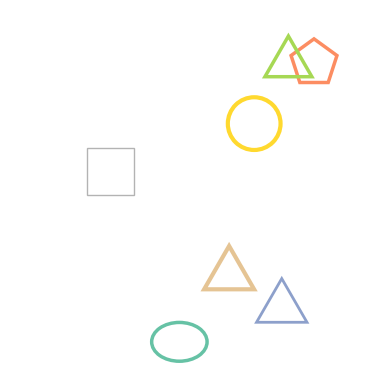[{"shape": "oval", "thickness": 2.5, "radius": 0.36, "center": [0.466, 0.112]}, {"shape": "pentagon", "thickness": 2.5, "radius": 0.31, "center": [0.816, 0.836]}, {"shape": "triangle", "thickness": 2, "radius": 0.38, "center": [0.732, 0.201]}, {"shape": "triangle", "thickness": 2.5, "radius": 0.35, "center": [0.749, 0.836]}, {"shape": "circle", "thickness": 3, "radius": 0.34, "center": [0.66, 0.679]}, {"shape": "triangle", "thickness": 3, "radius": 0.37, "center": [0.595, 0.286]}, {"shape": "square", "thickness": 1, "radius": 0.31, "center": [0.287, 0.555]}]